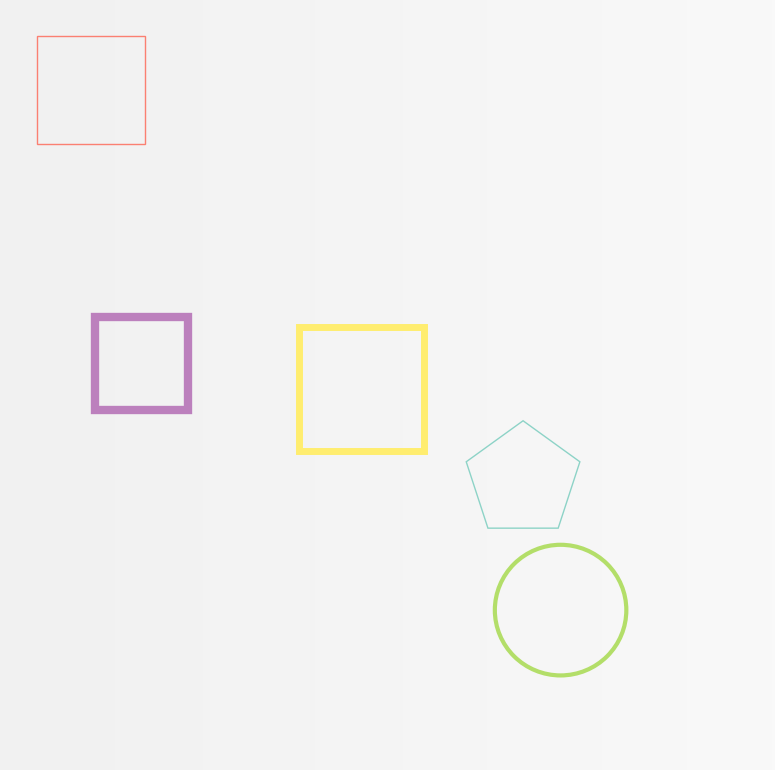[{"shape": "pentagon", "thickness": 0.5, "radius": 0.39, "center": [0.675, 0.376]}, {"shape": "square", "thickness": 0.5, "radius": 0.35, "center": [0.118, 0.883]}, {"shape": "circle", "thickness": 1.5, "radius": 0.42, "center": [0.723, 0.208]}, {"shape": "square", "thickness": 3, "radius": 0.3, "center": [0.183, 0.528]}, {"shape": "square", "thickness": 2.5, "radius": 0.4, "center": [0.467, 0.494]}]